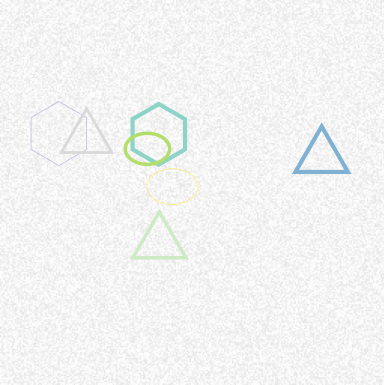[{"shape": "hexagon", "thickness": 3, "radius": 0.39, "center": [0.412, 0.651]}, {"shape": "hexagon", "thickness": 0.5, "radius": 0.42, "center": [0.153, 0.653]}, {"shape": "triangle", "thickness": 3, "radius": 0.39, "center": [0.836, 0.593]}, {"shape": "oval", "thickness": 2.5, "radius": 0.29, "center": [0.383, 0.613]}, {"shape": "triangle", "thickness": 2, "radius": 0.38, "center": [0.225, 0.642]}, {"shape": "triangle", "thickness": 2.5, "radius": 0.4, "center": [0.414, 0.37]}, {"shape": "oval", "thickness": 0.5, "radius": 0.33, "center": [0.448, 0.515]}]